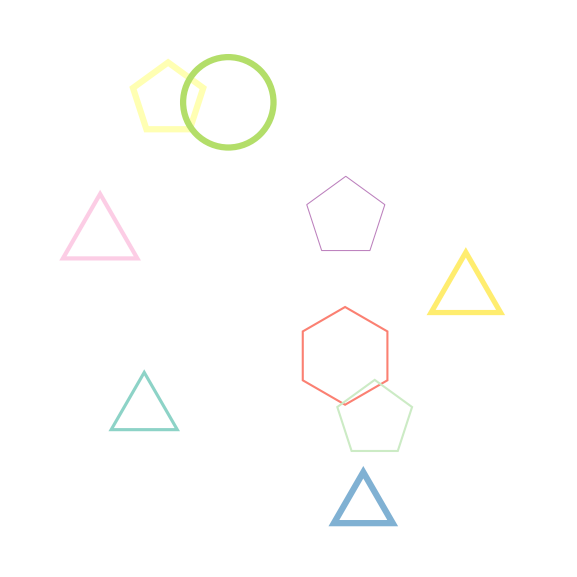[{"shape": "triangle", "thickness": 1.5, "radius": 0.33, "center": [0.25, 0.288]}, {"shape": "pentagon", "thickness": 3, "radius": 0.32, "center": [0.291, 0.827]}, {"shape": "hexagon", "thickness": 1, "radius": 0.42, "center": [0.598, 0.383]}, {"shape": "triangle", "thickness": 3, "radius": 0.29, "center": [0.629, 0.123]}, {"shape": "circle", "thickness": 3, "radius": 0.39, "center": [0.395, 0.822]}, {"shape": "triangle", "thickness": 2, "radius": 0.37, "center": [0.173, 0.589]}, {"shape": "pentagon", "thickness": 0.5, "radius": 0.36, "center": [0.599, 0.623]}, {"shape": "pentagon", "thickness": 1, "radius": 0.34, "center": [0.649, 0.273]}, {"shape": "triangle", "thickness": 2.5, "radius": 0.35, "center": [0.807, 0.493]}]